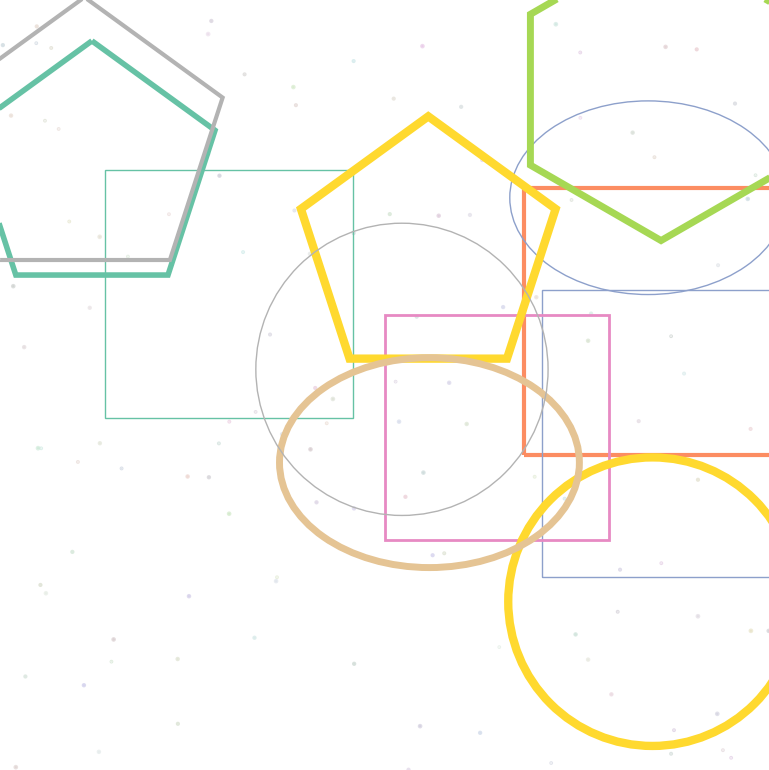[{"shape": "square", "thickness": 0.5, "radius": 0.8, "center": [0.298, 0.618]}, {"shape": "pentagon", "thickness": 2, "radius": 0.84, "center": [0.119, 0.779]}, {"shape": "square", "thickness": 1.5, "radius": 0.87, "center": [0.854, 0.583]}, {"shape": "oval", "thickness": 0.5, "radius": 0.9, "center": [0.842, 0.743]}, {"shape": "square", "thickness": 0.5, "radius": 0.93, "center": [0.89, 0.437]}, {"shape": "square", "thickness": 1, "radius": 0.73, "center": [0.646, 0.445]}, {"shape": "hexagon", "thickness": 2.5, "radius": 0.98, "center": [0.859, 0.883]}, {"shape": "pentagon", "thickness": 3, "radius": 0.87, "center": [0.556, 0.675]}, {"shape": "circle", "thickness": 3, "radius": 0.94, "center": [0.847, 0.219]}, {"shape": "oval", "thickness": 2.5, "radius": 0.97, "center": [0.558, 0.399]}, {"shape": "pentagon", "thickness": 1.5, "radius": 0.94, "center": [0.11, 0.815]}, {"shape": "circle", "thickness": 0.5, "radius": 0.95, "center": [0.522, 0.52]}]